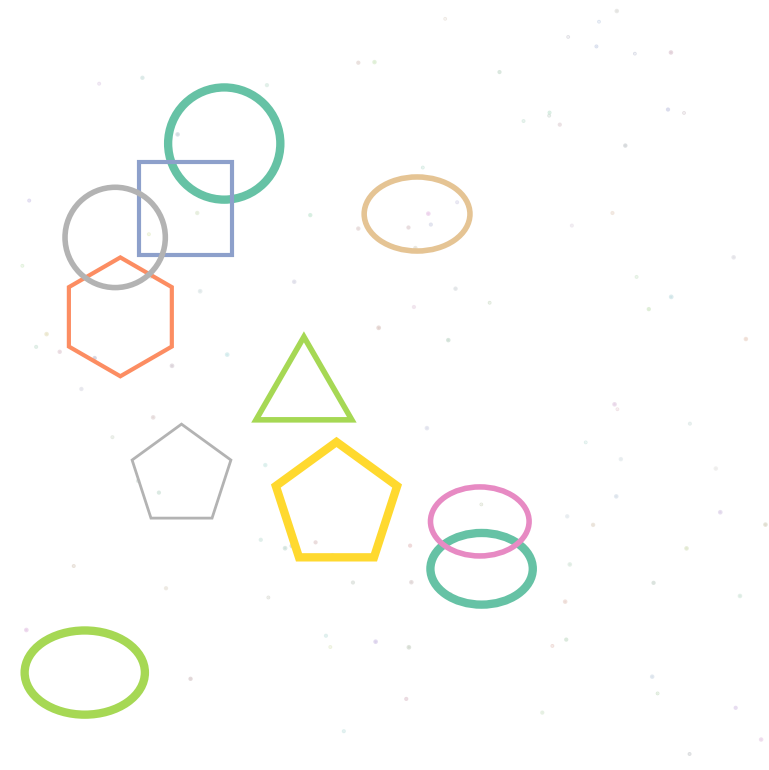[{"shape": "oval", "thickness": 3, "radius": 0.33, "center": [0.625, 0.261]}, {"shape": "circle", "thickness": 3, "radius": 0.36, "center": [0.291, 0.814]}, {"shape": "hexagon", "thickness": 1.5, "radius": 0.39, "center": [0.156, 0.589]}, {"shape": "square", "thickness": 1.5, "radius": 0.3, "center": [0.241, 0.729]}, {"shape": "oval", "thickness": 2, "radius": 0.32, "center": [0.623, 0.323]}, {"shape": "oval", "thickness": 3, "radius": 0.39, "center": [0.11, 0.127]}, {"shape": "triangle", "thickness": 2, "radius": 0.36, "center": [0.395, 0.491]}, {"shape": "pentagon", "thickness": 3, "radius": 0.41, "center": [0.437, 0.343]}, {"shape": "oval", "thickness": 2, "radius": 0.34, "center": [0.542, 0.722]}, {"shape": "pentagon", "thickness": 1, "radius": 0.34, "center": [0.236, 0.382]}, {"shape": "circle", "thickness": 2, "radius": 0.33, "center": [0.15, 0.692]}]